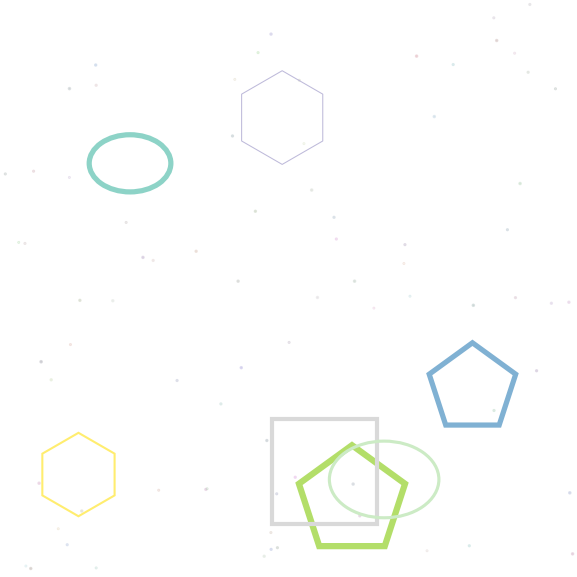[{"shape": "oval", "thickness": 2.5, "radius": 0.35, "center": [0.225, 0.716]}, {"shape": "hexagon", "thickness": 0.5, "radius": 0.41, "center": [0.489, 0.796]}, {"shape": "pentagon", "thickness": 2.5, "radius": 0.39, "center": [0.818, 0.327]}, {"shape": "pentagon", "thickness": 3, "radius": 0.48, "center": [0.609, 0.132]}, {"shape": "square", "thickness": 2, "radius": 0.45, "center": [0.561, 0.183]}, {"shape": "oval", "thickness": 1.5, "radius": 0.47, "center": [0.665, 0.169]}, {"shape": "hexagon", "thickness": 1, "radius": 0.36, "center": [0.136, 0.177]}]